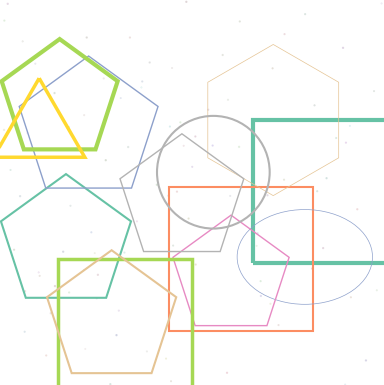[{"shape": "square", "thickness": 3, "radius": 0.93, "center": [0.843, 0.502]}, {"shape": "pentagon", "thickness": 1.5, "radius": 0.89, "center": [0.171, 0.37]}, {"shape": "square", "thickness": 1.5, "radius": 0.94, "center": [0.625, 0.327]}, {"shape": "oval", "thickness": 0.5, "radius": 0.88, "center": [0.792, 0.333]}, {"shape": "pentagon", "thickness": 1, "radius": 0.95, "center": [0.23, 0.665]}, {"shape": "pentagon", "thickness": 1, "radius": 0.79, "center": [0.6, 0.283]}, {"shape": "pentagon", "thickness": 3, "radius": 0.79, "center": [0.155, 0.74]}, {"shape": "square", "thickness": 2.5, "radius": 0.87, "center": [0.325, 0.152]}, {"shape": "triangle", "thickness": 2.5, "radius": 0.68, "center": [0.102, 0.66]}, {"shape": "hexagon", "thickness": 0.5, "radius": 0.98, "center": [0.71, 0.688]}, {"shape": "pentagon", "thickness": 1.5, "radius": 0.88, "center": [0.29, 0.174]}, {"shape": "pentagon", "thickness": 1, "radius": 0.85, "center": [0.472, 0.483]}, {"shape": "circle", "thickness": 1.5, "radius": 0.73, "center": [0.554, 0.553]}]